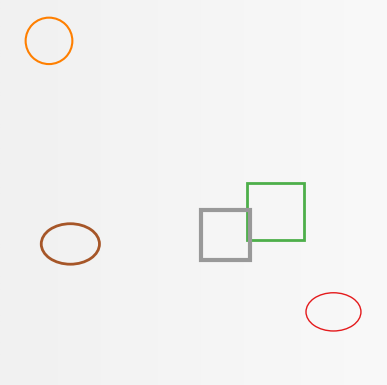[{"shape": "oval", "thickness": 1, "radius": 0.35, "center": [0.861, 0.19]}, {"shape": "square", "thickness": 2, "radius": 0.37, "center": [0.712, 0.451]}, {"shape": "circle", "thickness": 1.5, "radius": 0.3, "center": [0.126, 0.894]}, {"shape": "oval", "thickness": 2, "radius": 0.38, "center": [0.182, 0.366]}, {"shape": "square", "thickness": 3, "radius": 0.32, "center": [0.583, 0.39]}]